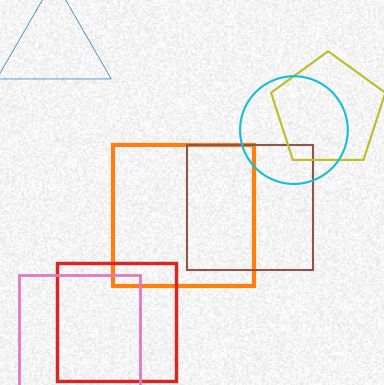[{"shape": "triangle", "thickness": 0.5, "radius": 0.86, "center": [0.14, 0.881]}, {"shape": "square", "thickness": 3, "radius": 0.91, "center": [0.477, 0.441]}, {"shape": "square", "thickness": 2.5, "radius": 0.77, "center": [0.302, 0.164]}, {"shape": "square", "thickness": 1.5, "radius": 0.82, "center": [0.649, 0.461]}, {"shape": "square", "thickness": 2, "radius": 0.79, "center": [0.206, 0.126]}, {"shape": "pentagon", "thickness": 1.5, "radius": 0.78, "center": [0.852, 0.711]}, {"shape": "circle", "thickness": 1.5, "radius": 0.7, "center": [0.763, 0.662]}]